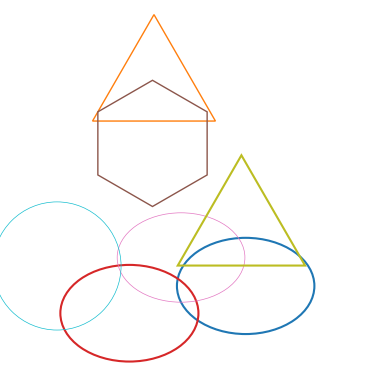[{"shape": "oval", "thickness": 1.5, "radius": 0.89, "center": [0.638, 0.257]}, {"shape": "triangle", "thickness": 1, "radius": 0.92, "center": [0.4, 0.778]}, {"shape": "oval", "thickness": 1.5, "radius": 0.9, "center": [0.336, 0.186]}, {"shape": "hexagon", "thickness": 1, "radius": 0.82, "center": [0.396, 0.628]}, {"shape": "oval", "thickness": 0.5, "radius": 0.83, "center": [0.47, 0.331]}, {"shape": "triangle", "thickness": 1.5, "radius": 0.95, "center": [0.627, 0.406]}, {"shape": "circle", "thickness": 0.5, "radius": 0.83, "center": [0.148, 0.309]}]